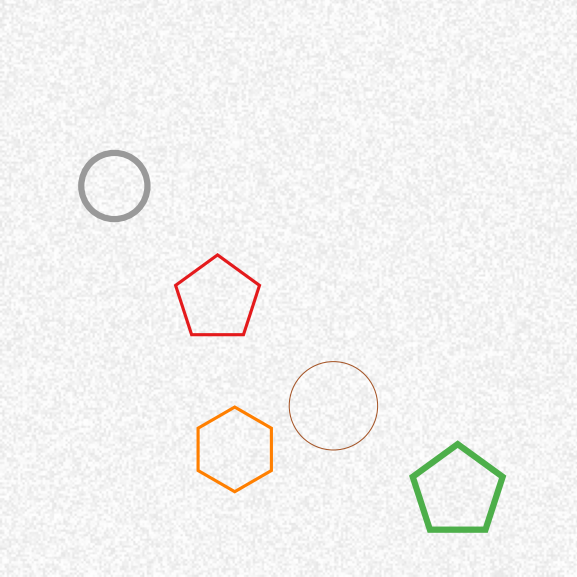[{"shape": "pentagon", "thickness": 1.5, "radius": 0.38, "center": [0.377, 0.481]}, {"shape": "pentagon", "thickness": 3, "radius": 0.41, "center": [0.793, 0.148]}, {"shape": "hexagon", "thickness": 1.5, "radius": 0.37, "center": [0.406, 0.221]}, {"shape": "circle", "thickness": 0.5, "radius": 0.38, "center": [0.577, 0.296]}, {"shape": "circle", "thickness": 3, "radius": 0.29, "center": [0.198, 0.677]}]